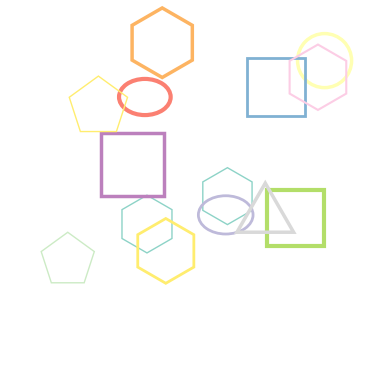[{"shape": "hexagon", "thickness": 1, "radius": 0.37, "center": [0.591, 0.491]}, {"shape": "hexagon", "thickness": 1, "radius": 0.37, "center": [0.382, 0.418]}, {"shape": "circle", "thickness": 2.5, "radius": 0.35, "center": [0.843, 0.843]}, {"shape": "oval", "thickness": 2, "radius": 0.36, "center": [0.586, 0.442]}, {"shape": "oval", "thickness": 3, "radius": 0.34, "center": [0.376, 0.748]}, {"shape": "square", "thickness": 2, "radius": 0.38, "center": [0.717, 0.774]}, {"shape": "hexagon", "thickness": 2.5, "radius": 0.45, "center": [0.421, 0.889]}, {"shape": "square", "thickness": 3, "radius": 0.37, "center": [0.767, 0.434]}, {"shape": "hexagon", "thickness": 1.5, "radius": 0.42, "center": [0.826, 0.799]}, {"shape": "triangle", "thickness": 2.5, "radius": 0.42, "center": [0.689, 0.439]}, {"shape": "square", "thickness": 2.5, "radius": 0.41, "center": [0.344, 0.573]}, {"shape": "pentagon", "thickness": 1, "radius": 0.36, "center": [0.176, 0.324]}, {"shape": "pentagon", "thickness": 1, "radius": 0.4, "center": [0.256, 0.723]}, {"shape": "hexagon", "thickness": 2, "radius": 0.42, "center": [0.431, 0.348]}]